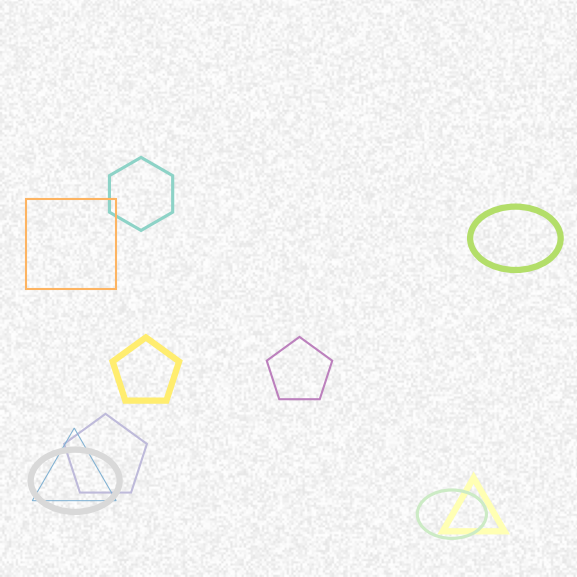[{"shape": "hexagon", "thickness": 1.5, "radius": 0.32, "center": [0.244, 0.663]}, {"shape": "triangle", "thickness": 3, "radius": 0.31, "center": [0.82, 0.11]}, {"shape": "pentagon", "thickness": 1, "radius": 0.38, "center": [0.183, 0.207]}, {"shape": "triangle", "thickness": 0.5, "radius": 0.42, "center": [0.129, 0.174]}, {"shape": "square", "thickness": 1, "radius": 0.39, "center": [0.123, 0.577]}, {"shape": "oval", "thickness": 3, "radius": 0.39, "center": [0.892, 0.586]}, {"shape": "oval", "thickness": 3, "radius": 0.39, "center": [0.13, 0.167]}, {"shape": "pentagon", "thickness": 1, "radius": 0.3, "center": [0.519, 0.356]}, {"shape": "oval", "thickness": 1.5, "radius": 0.3, "center": [0.782, 0.109]}, {"shape": "pentagon", "thickness": 3, "radius": 0.3, "center": [0.253, 0.354]}]